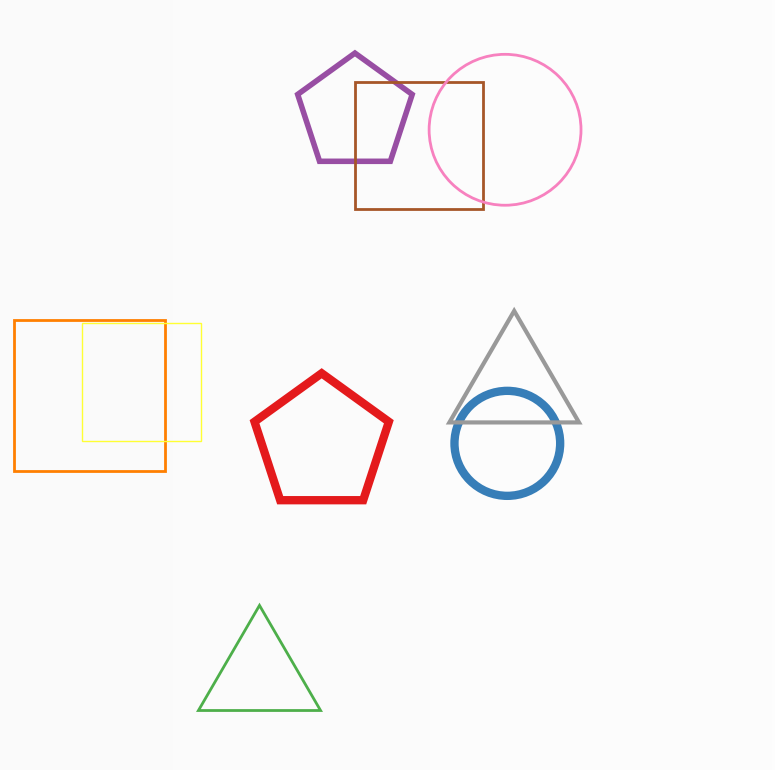[{"shape": "pentagon", "thickness": 3, "radius": 0.46, "center": [0.415, 0.424]}, {"shape": "circle", "thickness": 3, "radius": 0.34, "center": [0.655, 0.424]}, {"shape": "triangle", "thickness": 1, "radius": 0.45, "center": [0.335, 0.123]}, {"shape": "pentagon", "thickness": 2, "radius": 0.39, "center": [0.458, 0.853]}, {"shape": "square", "thickness": 1, "radius": 0.49, "center": [0.116, 0.486]}, {"shape": "square", "thickness": 0.5, "radius": 0.38, "center": [0.183, 0.504]}, {"shape": "square", "thickness": 1, "radius": 0.41, "center": [0.541, 0.811]}, {"shape": "circle", "thickness": 1, "radius": 0.49, "center": [0.652, 0.831]}, {"shape": "triangle", "thickness": 1.5, "radius": 0.48, "center": [0.663, 0.5]}]